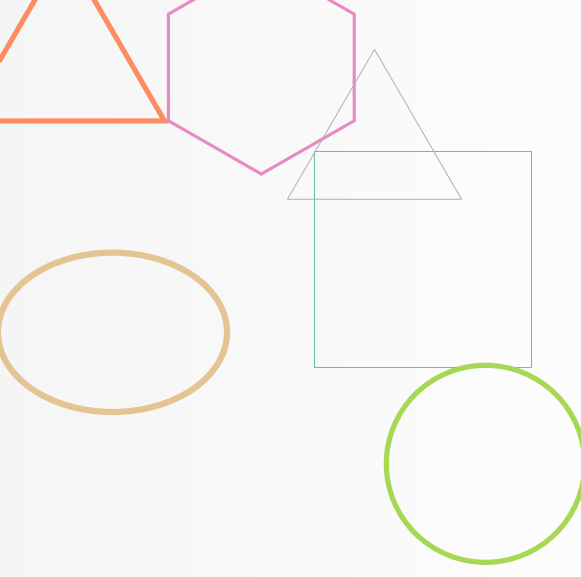[{"shape": "square", "thickness": 0.5, "radius": 0.93, "center": [0.726, 0.551]}, {"shape": "triangle", "thickness": 2.5, "radius": 0.99, "center": [0.111, 0.889]}, {"shape": "hexagon", "thickness": 1.5, "radius": 0.92, "center": [0.45, 0.882]}, {"shape": "circle", "thickness": 2.5, "radius": 0.85, "center": [0.835, 0.196]}, {"shape": "oval", "thickness": 3, "radius": 0.99, "center": [0.194, 0.424]}, {"shape": "triangle", "thickness": 0.5, "radius": 0.86, "center": [0.644, 0.741]}]